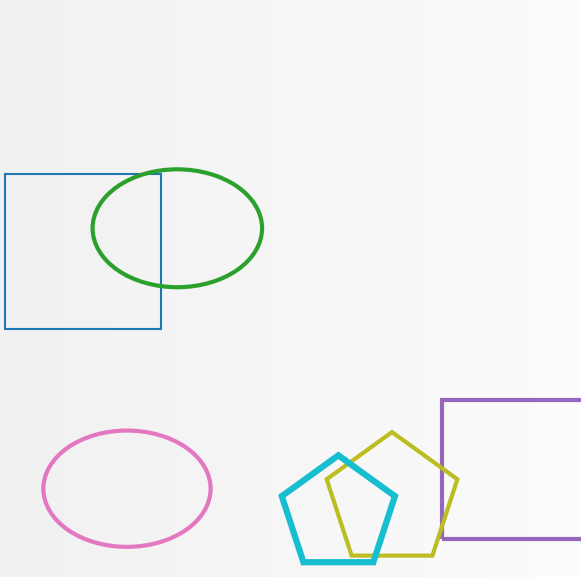[{"shape": "square", "thickness": 1, "radius": 0.67, "center": [0.143, 0.563]}, {"shape": "oval", "thickness": 2, "radius": 0.73, "center": [0.305, 0.604]}, {"shape": "square", "thickness": 2, "radius": 0.6, "center": [0.882, 0.186]}, {"shape": "oval", "thickness": 2, "radius": 0.72, "center": [0.218, 0.153]}, {"shape": "pentagon", "thickness": 2, "radius": 0.59, "center": [0.674, 0.133]}, {"shape": "pentagon", "thickness": 3, "radius": 0.51, "center": [0.582, 0.108]}]